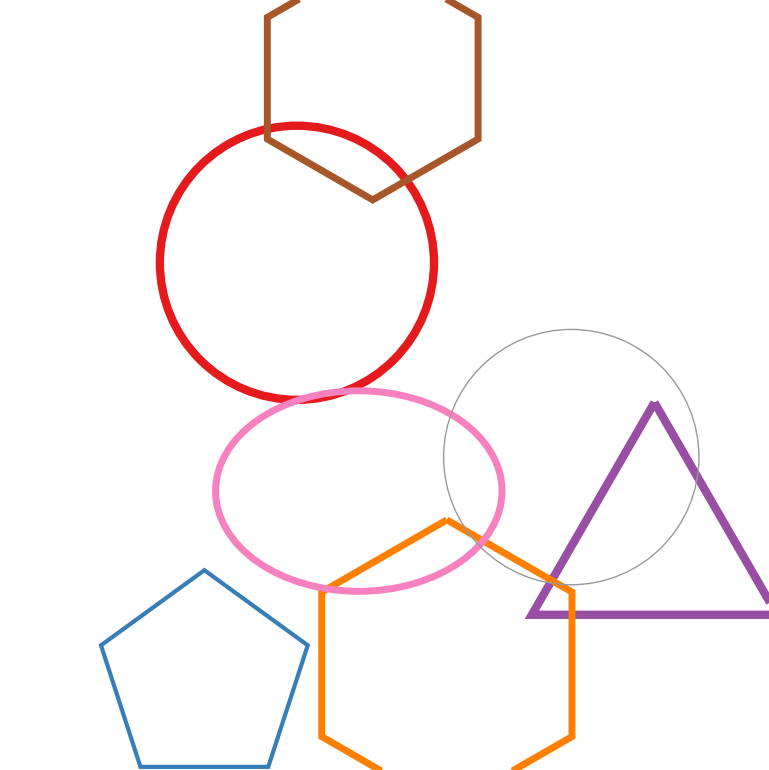[{"shape": "circle", "thickness": 3, "radius": 0.89, "center": [0.386, 0.659]}, {"shape": "pentagon", "thickness": 1.5, "radius": 0.71, "center": [0.265, 0.118]}, {"shape": "triangle", "thickness": 3, "radius": 0.92, "center": [0.85, 0.294]}, {"shape": "hexagon", "thickness": 2.5, "radius": 0.94, "center": [0.58, 0.137]}, {"shape": "hexagon", "thickness": 2.5, "radius": 0.79, "center": [0.484, 0.898]}, {"shape": "oval", "thickness": 2.5, "radius": 0.93, "center": [0.466, 0.362]}, {"shape": "circle", "thickness": 0.5, "radius": 0.83, "center": [0.742, 0.406]}]